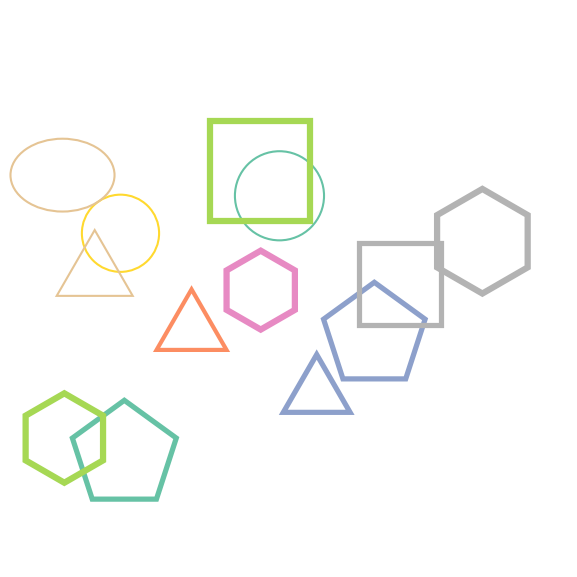[{"shape": "pentagon", "thickness": 2.5, "radius": 0.47, "center": [0.215, 0.211]}, {"shape": "circle", "thickness": 1, "radius": 0.39, "center": [0.484, 0.66]}, {"shape": "triangle", "thickness": 2, "radius": 0.35, "center": [0.332, 0.428]}, {"shape": "pentagon", "thickness": 2.5, "radius": 0.46, "center": [0.648, 0.418]}, {"shape": "triangle", "thickness": 2.5, "radius": 0.33, "center": [0.548, 0.318]}, {"shape": "hexagon", "thickness": 3, "radius": 0.34, "center": [0.451, 0.497]}, {"shape": "hexagon", "thickness": 3, "radius": 0.39, "center": [0.111, 0.241]}, {"shape": "square", "thickness": 3, "radius": 0.43, "center": [0.45, 0.703]}, {"shape": "circle", "thickness": 1, "radius": 0.33, "center": [0.209, 0.595]}, {"shape": "oval", "thickness": 1, "radius": 0.45, "center": [0.108, 0.696]}, {"shape": "triangle", "thickness": 1, "radius": 0.38, "center": [0.164, 0.525]}, {"shape": "hexagon", "thickness": 3, "radius": 0.45, "center": [0.835, 0.581]}, {"shape": "square", "thickness": 2.5, "radius": 0.36, "center": [0.693, 0.507]}]